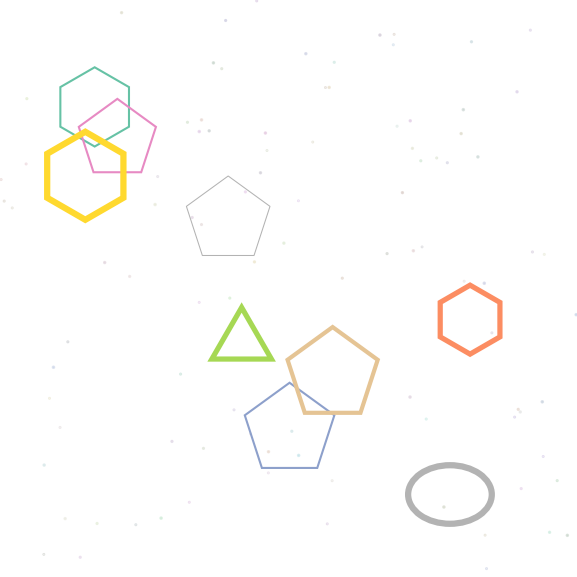[{"shape": "hexagon", "thickness": 1, "radius": 0.34, "center": [0.164, 0.814]}, {"shape": "hexagon", "thickness": 2.5, "radius": 0.3, "center": [0.814, 0.446]}, {"shape": "pentagon", "thickness": 1, "radius": 0.41, "center": [0.501, 0.255]}, {"shape": "pentagon", "thickness": 1, "radius": 0.35, "center": [0.203, 0.758]}, {"shape": "triangle", "thickness": 2.5, "radius": 0.3, "center": [0.418, 0.407]}, {"shape": "hexagon", "thickness": 3, "radius": 0.38, "center": [0.148, 0.695]}, {"shape": "pentagon", "thickness": 2, "radius": 0.41, "center": [0.576, 0.351]}, {"shape": "pentagon", "thickness": 0.5, "radius": 0.38, "center": [0.395, 0.618]}, {"shape": "oval", "thickness": 3, "radius": 0.36, "center": [0.779, 0.143]}]